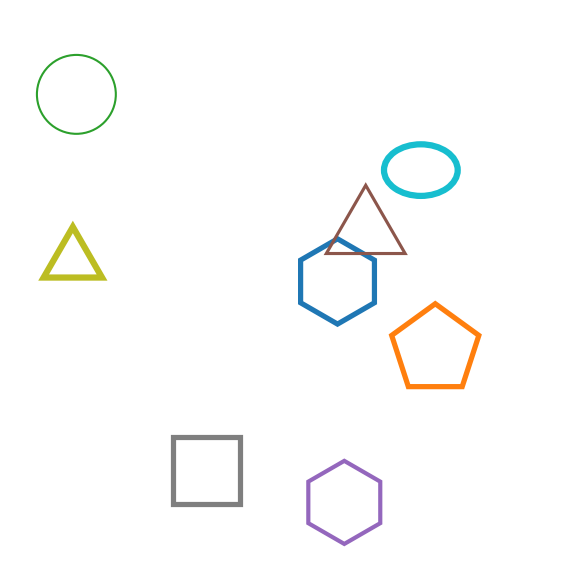[{"shape": "hexagon", "thickness": 2.5, "radius": 0.37, "center": [0.584, 0.512]}, {"shape": "pentagon", "thickness": 2.5, "radius": 0.4, "center": [0.754, 0.394]}, {"shape": "circle", "thickness": 1, "radius": 0.34, "center": [0.132, 0.836]}, {"shape": "hexagon", "thickness": 2, "radius": 0.36, "center": [0.596, 0.129]}, {"shape": "triangle", "thickness": 1.5, "radius": 0.39, "center": [0.633, 0.6]}, {"shape": "square", "thickness": 2.5, "radius": 0.29, "center": [0.358, 0.185]}, {"shape": "triangle", "thickness": 3, "radius": 0.29, "center": [0.126, 0.548]}, {"shape": "oval", "thickness": 3, "radius": 0.32, "center": [0.729, 0.705]}]